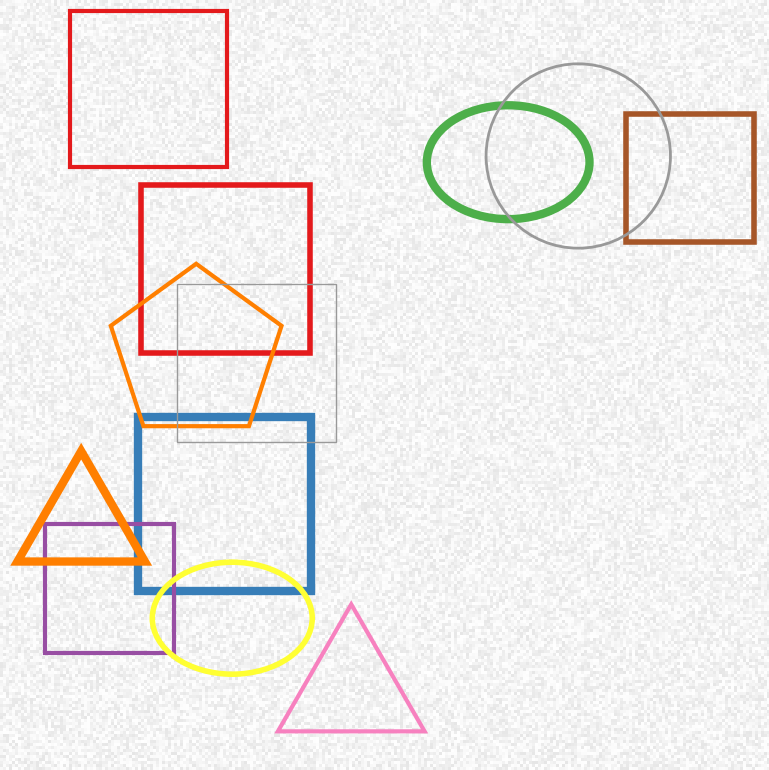[{"shape": "square", "thickness": 2, "radius": 0.55, "center": [0.292, 0.651]}, {"shape": "square", "thickness": 1.5, "radius": 0.51, "center": [0.193, 0.884]}, {"shape": "square", "thickness": 3, "radius": 0.56, "center": [0.292, 0.345]}, {"shape": "oval", "thickness": 3, "radius": 0.53, "center": [0.66, 0.789]}, {"shape": "square", "thickness": 1.5, "radius": 0.42, "center": [0.143, 0.235]}, {"shape": "pentagon", "thickness": 1.5, "radius": 0.58, "center": [0.255, 0.541]}, {"shape": "triangle", "thickness": 3, "radius": 0.48, "center": [0.105, 0.319]}, {"shape": "oval", "thickness": 2, "radius": 0.52, "center": [0.302, 0.197]}, {"shape": "square", "thickness": 2, "radius": 0.41, "center": [0.897, 0.769]}, {"shape": "triangle", "thickness": 1.5, "radius": 0.55, "center": [0.456, 0.105]}, {"shape": "circle", "thickness": 1, "radius": 0.6, "center": [0.751, 0.797]}, {"shape": "square", "thickness": 0.5, "radius": 0.51, "center": [0.333, 0.528]}]